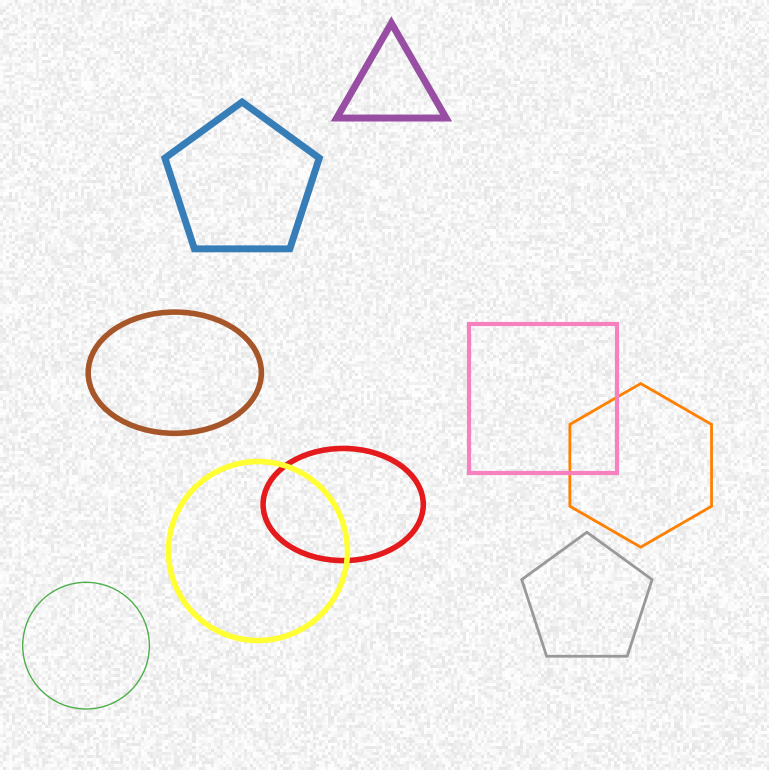[{"shape": "oval", "thickness": 2, "radius": 0.52, "center": [0.446, 0.345]}, {"shape": "pentagon", "thickness": 2.5, "radius": 0.53, "center": [0.314, 0.762]}, {"shape": "circle", "thickness": 0.5, "radius": 0.41, "center": [0.112, 0.161]}, {"shape": "triangle", "thickness": 2.5, "radius": 0.41, "center": [0.508, 0.888]}, {"shape": "hexagon", "thickness": 1, "radius": 0.53, "center": [0.832, 0.396]}, {"shape": "circle", "thickness": 2, "radius": 0.58, "center": [0.335, 0.284]}, {"shape": "oval", "thickness": 2, "radius": 0.56, "center": [0.227, 0.516]}, {"shape": "square", "thickness": 1.5, "radius": 0.48, "center": [0.705, 0.482]}, {"shape": "pentagon", "thickness": 1, "radius": 0.45, "center": [0.762, 0.22]}]